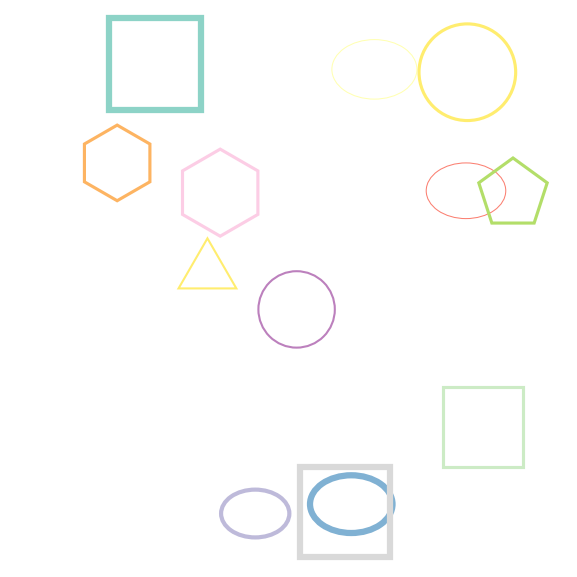[{"shape": "square", "thickness": 3, "radius": 0.4, "center": [0.268, 0.888]}, {"shape": "oval", "thickness": 0.5, "radius": 0.37, "center": [0.648, 0.879]}, {"shape": "oval", "thickness": 2, "radius": 0.3, "center": [0.442, 0.11]}, {"shape": "oval", "thickness": 0.5, "radius": 0.34, "center": [0.807, 0.669]}, {"shape": "oval", "thickness": 3, "radius": 0.36, "center": [0.608, 0.126]}, {"shape": "hexagon", "thickness": 1.5, "radius": 0.33, "center": [0.203, 0.717]}, {"shape": "pentagon", "thickness": 1.5, "radius": 0.31, "center": [0.888, 0.663]}, {"shape": "hexagon", "thickness": 1.5, "radius": 0.38, "center": [0.381, 0.666]}, {"shape": "square", "thickness": 3, "radius": 0.39, "center": [0.597, 0.112]}, {"shape": "circle", "thickness": 1, "radius": 0.33, "center": [0.514, 0.463]}, {"shape": "square", "thickness": 1.5, "radius": 0.35, "center": [0.836, 0.259]}, {"shape": "circle", "thickness": 1.5, "radius": 0.42, "center": [0.809, 0.874]}, {"shape": "triangle", "thickness": 1, "radius": 0.29, "center": [0.359, 0.529]}]